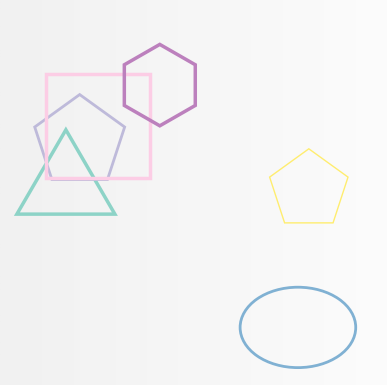[{"shape": "triangle", "thickness": 2.5, "radius": 0.73, "center": [0.17, 0.517]}, {"shape": "pentagon", "thickness": 2, "radius": 0.61, "center": [0.206, 0.632]}, {"shape": "oval", "thickness": 2, "radius": 0.75, "center": [0.769, 0.15]}, {"shape": "square", "thickness": 2.5, "radius": 0.67, "center": [0.254, 0.673]}, {"shape": "hexagon", "thickness": 2.5, "radius": 0.53, "center": [0.412, 0.779]}, {"shape": "pentagon", "thickness": 1, "radius": 0.53, "center": [0.797, 0.507]}]